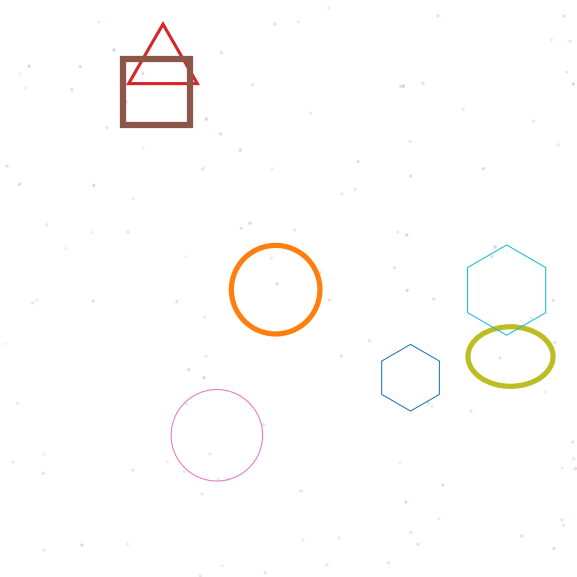[{"shape": "hexagon", "thickness": 0.5, "radius": 0.29, "center": [0.711, 0.345]}, {"shape": "circle", "thickness": 2.5, "radius": 0.38, "center": [0.477, 0.498]}, {"shape": "triangle", "thickness": 1.5, "radius": 0.34, "center": [0.282, 0.889]}, {"shape": "square", "thickness": 3, "radius": 0.29, "center": [0.271, 0.84]}, {"shape": "circle", "thickness": 0.5, "radius": 0.4, "center": [0.376, 0.245]}, {"shape": "oval", "thickness": 2.5, "radius": 0.37, "center": [0.884, 0.382]}, {"shape": "hexagon", "thickness": 0.5, "radius": 0.39, "center": [0.877, 0.497]}]